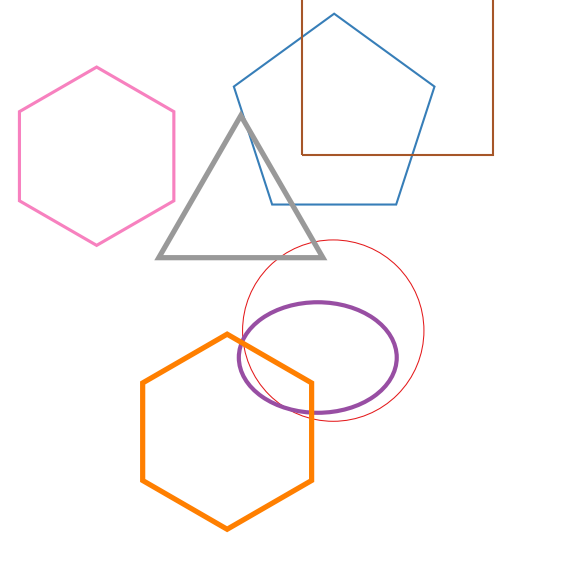[{"shape": "circle", "thickness": 0.5, "radius": 0.79, "center": [0.577, 0.427]}, {"shape": "pentagon", "thickness": 1, "radius": 0.91, "center": [0.579, 0.793]}, {"shape": "oval", "thickness": 2, "radius": 0.68, "center": [0.55, 0.38]}, {"shape": "hexagon", "thickness": 2.5, "radius": 0.84, "center": [0.393, 0.252]}, {"shape": "square", "thickness": 1, "radius": 0.83, "center": [0.688, 0.896]}, {"shape": "hexagon", "thickness": 1.5, "radius": 0.77, "center": [0.167, 0.729]}, {"shape": "triangle", "thickness": 2.5, "radius": 0.82, "center": [0.417, 0.635]}]